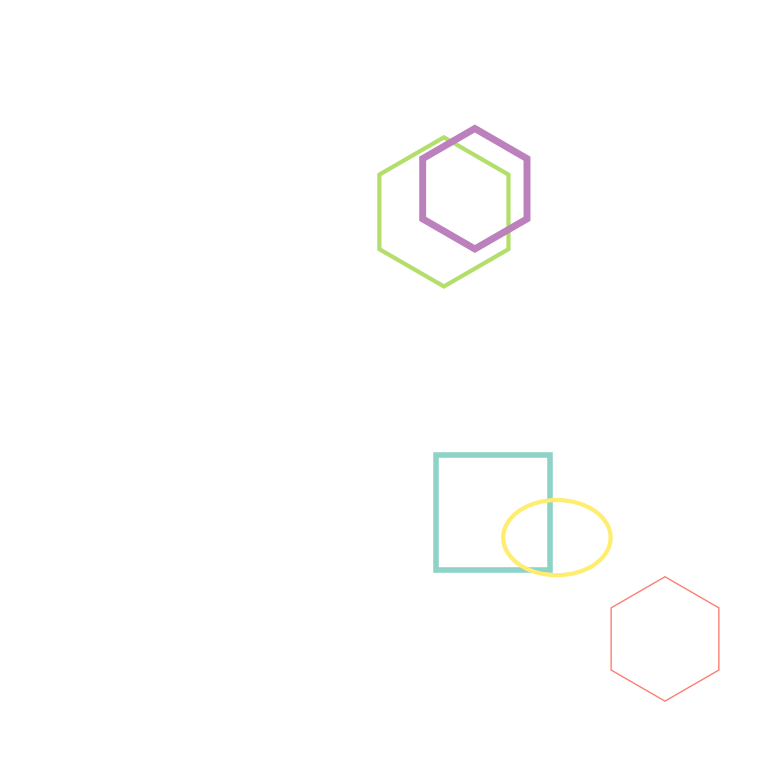[{"shape": "square", "thickness": 2, "radius": 0.37, "center": [0.641, 0.334]}, {"shape": "hexagon", "thickness": 0.5, "radius": 0.4, "center": [0.864, 0.17]}, {"shape": "hexagon", "thickness": 1.5, "radius": 0.48, "center": [0.577, 0.725]}, {"shape": "hexagon", "thickness": 2.5, "radius": 0.39, "center": [0.617, 0.755]}, {"shape": "oval", "thickness": 1.5, "radius": 0.35, "center": [0.723, 0.302]}]